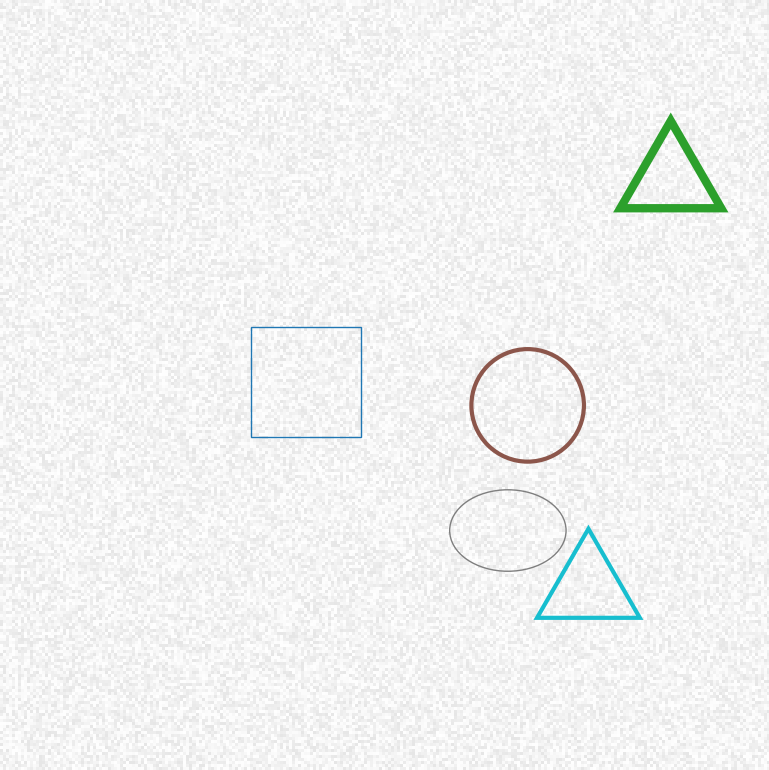[{"shape": "square", "thickness": 0.5, "radius": 0.36, "center": [0.397, 0.504]}, {"shape": "triangle", "thickness": 3, "radius": 0.38, "center": [0.871, 0.767]}, {"shape": "circle", "thickness": 1.5, "radius": 0.37, "center": [0.685, 0.474]}, {"shape": "oval", "thickness": 0.5, "radius": 0.38, "center": [0.66, 0.311]}, {"shape": "triangle", "thickness": 1.5, "radius": 0.39, "center": [0.764, 0.236]}]